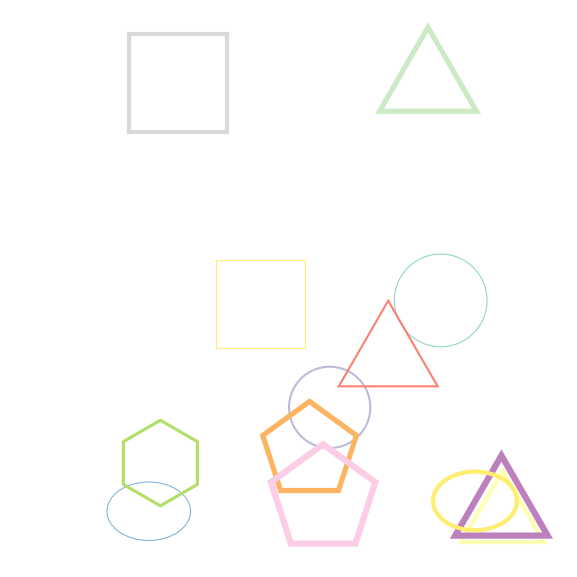[{"shape": "circle", "thickness": 0.5, "radius": 0.4, "center": [0.763, 0.479]}, {"shape": "triangle", "thickness": 2, "radius": 0.41, "center": [0.87, 0.102]}, {"shape": "circle", "thickness": 1, "radius": 0.35, "center": [0.571, 0.294]}, {"shape": "triangle", "thickness": 1, "radius": 0.49, "center": [0.672, 0.38]}, {"shape": "oval", "thickness": 0.5, "radius": 0.36, "center": [0.258, 0.114]}, {"shape": "pentagon", "thickness": 2.5, "radius": 0.43, "center": [0.536, 0.219]}, {"shape": "hexagon", "thickness": 1.5, "radius": 0.37, "center": [0.278, 0.197]}, {"shape": "pentagon", "thickness": 3, "radius": 0.47, "center": [0.56, 0.135]}, {"shape": "square", "thickness": 2, "radius": 0.42, "center": [0.308, 0.856]}, {"shape": "triangle", "thickness": 3, "radius": 0.46, "center": [0.868, 0.118]}, {"shape": "triangle", "thickness": 2.5, "radius": 0.48, "center": [0.741, 0.855]}, {"shape": "square", "thickness": 0.5, "radius": 0.38, "center": [0.451, 0.473]}, {"shape": "oval", "thickness": 2, "radius": 0.36, "center": [0.823, 0.132]}]